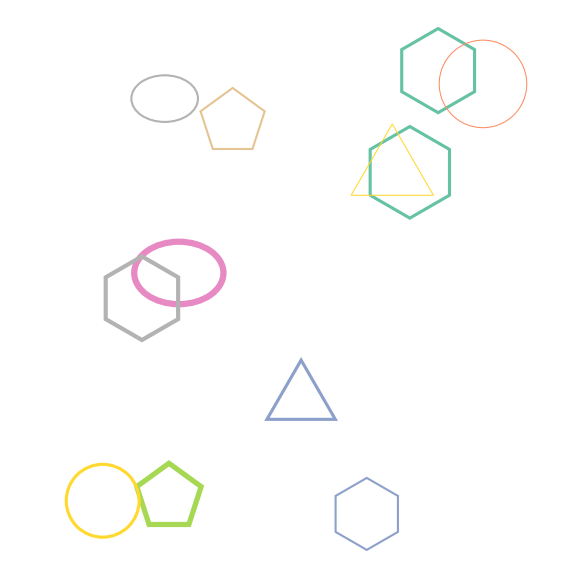[{"shape": "hexagon", "thickness": 1.5, "radius": 0.36, "center": [0.759, 0.877]}, {"shape": "hexagon", "thickness": 1.5, "radius": 0.4, "center": [0.71, 0.701]}, {"shape": "circle", "thickness": 0.5, "radius": 0.38, "center": [0.836, 0.854]}, {"shape": "triangle", "thickness": 1.5, "radius": 0.34, "center": [0.521, 0.307]}, {"shape": "hexagon", "thickness": 1, "radius": 0.31, "center": [0.635, 0.109]}, {"shape": "oval", "thickness": 3, "radius": 0.39, "center": [0.31, 0.526]}, {"shape": "pentagon", "thickness": 2.5, "radius": 0.29, "center": [0.293, 0.138]}, {"shape": "circle", "thickness": 1.5, "radius": 0.32, "center": [0.178, 0.132]}, {"shape": "triangle", "thickness": 0.5, "radius": 0.41, "center": [0.679, 0.702]}, {"shape": "pentagon", "thickness": 1, "radius": 0.29, "center": [0.403, 0.788]}, {"shape": "hexagon", "thickness": 2, "radius": 0.36, "center": [0.246, 0.483]}, {"shape": "oval", "thickness": 1, "radius": 0.29, "center": [0.285, 0.828]}]